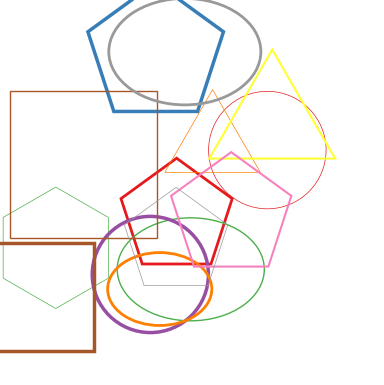[{"shape": "circle", "thickness": 0.5, "radius": 0.76, "center": [0.694, 0.61]}, {"shape": "pentagon", "thickness": 2, "radius": 0.76, "center": [0.459, 0.437]}, {"shape": "pentagon", "thickness": 2.5, "radius": 0.93, "center": [0.404, 0.86]}, {"shape": "hexagon", "thickness": 0.5, "radius": 0.79, "center": [0.145, 0.356]}, {"shape": "oval", "thickness": 1, "radius": 0.96, "center": [0.495, 0.3]}, {"shape": "circle", "thickness": 2.5, "radius": 0.75, "center": [0.39, 0.287]}, {"shape": "oval", "thickness": 2, "radius": 0.68, "center": [0.415, 0.249]}, {"shape": "triangle", "thickness": 0.5, "radius": 0.72, "center": [0.552, 0.624]}, {"shape": "triangle", "thickness": 1.5, "radius": 0.94, "center": [0.707, 0.683]}, {"shape": "square", "thickness": 2.5, "radius": 0.7, "center": [0.103, 0.229]}, {"shape": "square", "thickness": 1, "radius": 0.95, "center": [0.217, 0.573]}, {"shape": "pentagon", "thickness": 1.5, "radius": 0.82, "center": [0.601, 0.441]}, {"shape": "oval", "thickness": 2, "radius": 0.99, "center": [0.48, 0.866]}, {"shape": "pentagon", "thickness": 0.5, "radius": 0.71, "center": [0.457, 0.372]}]